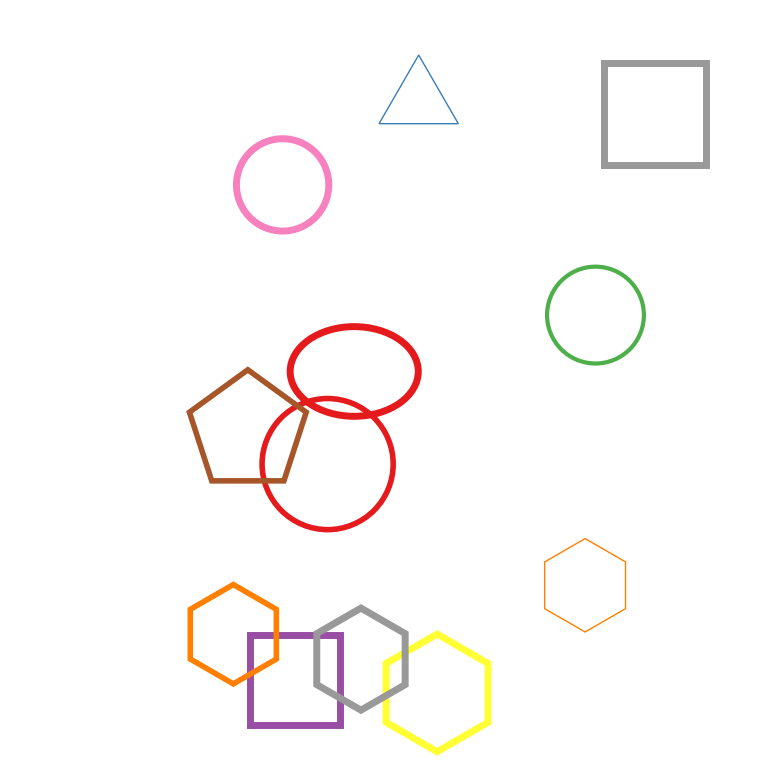[{"shape": "circle", "thickness": 2, "radius": 0.43, "center": [0.426, 0.397]}, {"shape": "oval", "thickness": 2.5, "radius": 0.42, "center": [0.46, 0.518]}, {"shape": "triangle", "thickness": 0.5, "radius": 0.3, "center": [0.544, 0.869]}, {"shape": "circle", "thickness": 1.5, "radius": 0.31, "center": [0.773, 0.591]}, {"shape": "square", "thickness": 2.5, "radius": 0.29, "center": [0.383, 0.117]}, {"shape": "hexagon", "thickness": 0.5, "radius": 0.3, "center": [0.76, 0.24]}, {"shape": "hexagon", "thickness": 2, "radius": 0.32, "center": [0.303, 0.176]}, {"shape": "hexagon", "thickness": 2.5, "radius": 0.38, "center": [0.568, 0.1]}, {"shape": "pentagon", "thickness": 2, "radius": 0.4, "center": [0.322, 0.44]}, {"shape": "circle", "thickness": 2.5, "radius": 0.3, "center": [0.367, 0.76]}, {"shape": "square", "thickness": 2.5, "radius": 0.33, "center": [0.851, 0.852]}, {"shape": "hexagon", "thickness": 2.5, "radius": 0.33, "center": [0.469, 0.144]}]